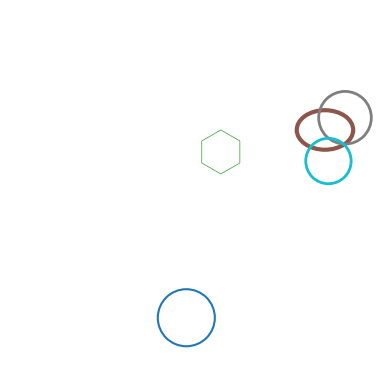[{"shape": "circle", "thickness": 1.5, "radius": 0.37, "center": [0.484, 0.175]}, {"shape": "hexagon", "thickness": 0.5, "radius": 0.29, "center": [0.574, 0.605]}, {"shape": "oval", "thickness": 3, "radius": 0.37, "center": [0.844, 0.662]}, {"shape": "circle", "thickness": 2, "radius": 0.34, "center": [0.896, 0.694]}, {"shape": "circle", "thickness": 2, "radius": 0.29, "center": [0.853, 0.582]}]